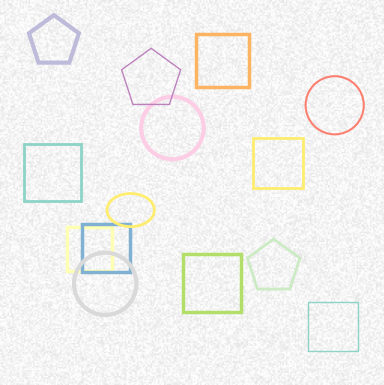[{"shape": "square", "thickness": 2, "radius": 0.37, "center": [0.137, 0.552]}, {"shape": "square", "thickness": 1, "radius": 0.32, "center": [0.864, 0.152]}, {"shape": "square", "thickness": 2.5, "radius": 0.29, "center": [0.232, 0.354]}, {"shape": "pentagon", "thickness": 3, "radius": 0.34, "center": [0.14, 0.893]}, {"shape": "circle", "thickness": 1.5, "radius": 0.38, "center": [0.869, 0.727]}, {"shape": "square", "thickness": 2.5, "radius": 0.31, "center": [0.276, 0.356]}, {"shape": "square", "thickness": 2.5, "radius": 0.34, "center": [0.578, 0.843]}, {"shape": "square", "thickness": 2.5, "radius": 0.38, "center": [0.551, 0.264]}, {"shape": "circle", "thickness": 3, "radius": 0.41, "center": [0.448, 0.668]}, {"shape": "circle", "thickness": 3, "radius": 0.41, "center": [0.273, 0.263]}, {"shape": "pentagon", "thickness": 1, "radius": 0.4, "center": [0.393, 0.794]}, {"shape": "pentagon", "thickness": 2, "radius": 0.36, "center": [0.711, 0.307]}, {"shape": "oval", "thickness": 2, "radius": 0.31, "center": [0.339, 0.454]}, {"shape": "square", "thickness": 2, "radius": 0.32, "center": [0.722, 0.577]}]